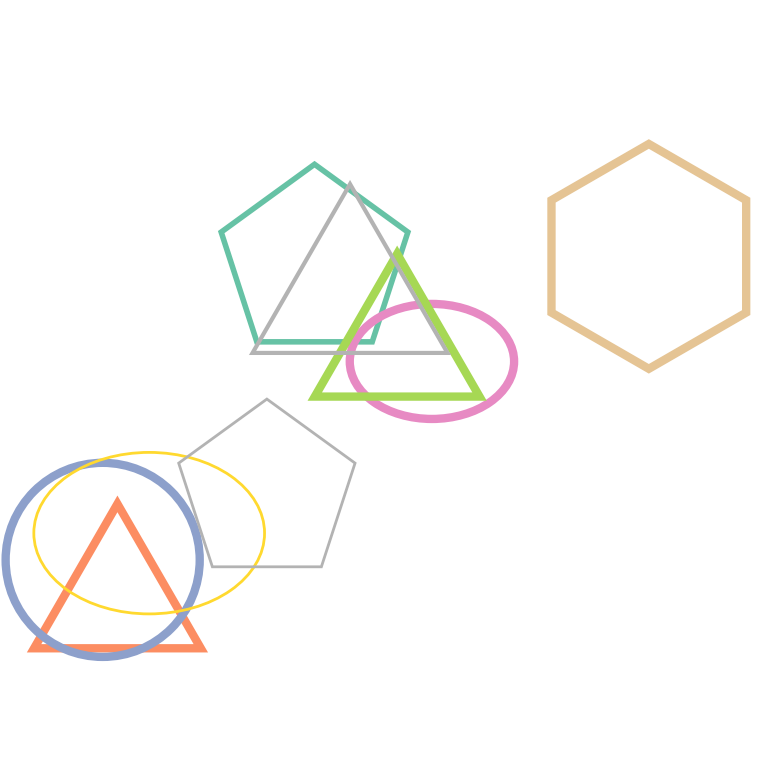[{"shape": "pentagon", "thickness": 2, "radius": 0.64, "center": [0.408, 0.659]}, {"shape": "triangle", "thickness": 3, "radius": 0.63, "center": [0.153, 0.221]}, {"shape": "circle", "thickness": 3, "radius": 0.63, "center": [0.133, 0.273]}, {"shape": "oval", "thickness": 3, "radius": 0.53, "center": [0.561, 0.531]}, {"shape": "triangle", "thickness": 3, "radius": 0.62, "center": [0.516, 0.547]}, {"shape": "oval", "thickness": 1, "radius": 0.75, "center": [0.194, 0.308]}, {"shape": "hexagon", "thickness": 3, "radius": 0.73, "center": [0.843, 0.667]}, {"shape": "pentagon", "thickness": 1, "radius": 0.6, "center": [0.347, 0.361]}, {"shape": "triangle", "thickness": 1.5, "radius": 0.73, "center": [0.455, 0.615]}]